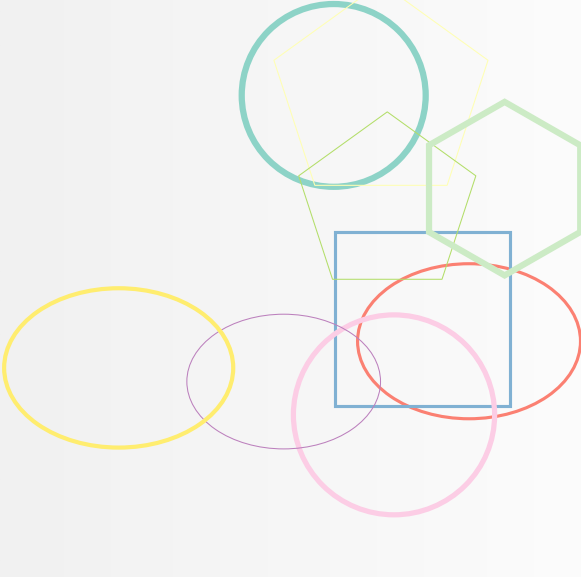[{"shape": "circle", "thickness": 3, "radius": 0.79, "center": [0.574, 0.834]}, {"shape": "pentagon", "thickness": 0.5, "radius": 0.97, "center": [0.655, 0.835]}, {"shape": "oval", "thickness": 1.5, "radius": 0.96, "center": [0.807, 0.408]}, {"shape": "square", "thickness": 1.5, "radius": 0.75, "center": [0.727, 0.447]}, {"shape": "pentagon", "thickness": 0.5, "radius": 0.8, "center": [0.666, 0.645]}, {"shape": "circle", "thickness": 2.5, "radius": 0.87, "center": [0.678, 0.281]}, {"shape": "oval", "thickness": 0.5, "radius": 0.83, "center": [0.488, 0.338]}, {"shape": "hexagon", "thickness": 3, "radius": 0.75, "center": [0.868, 0.672]}, {"shape": "oval", "thickness": 2, "radius": 0.99, "center": [0.204, 0.362]}]